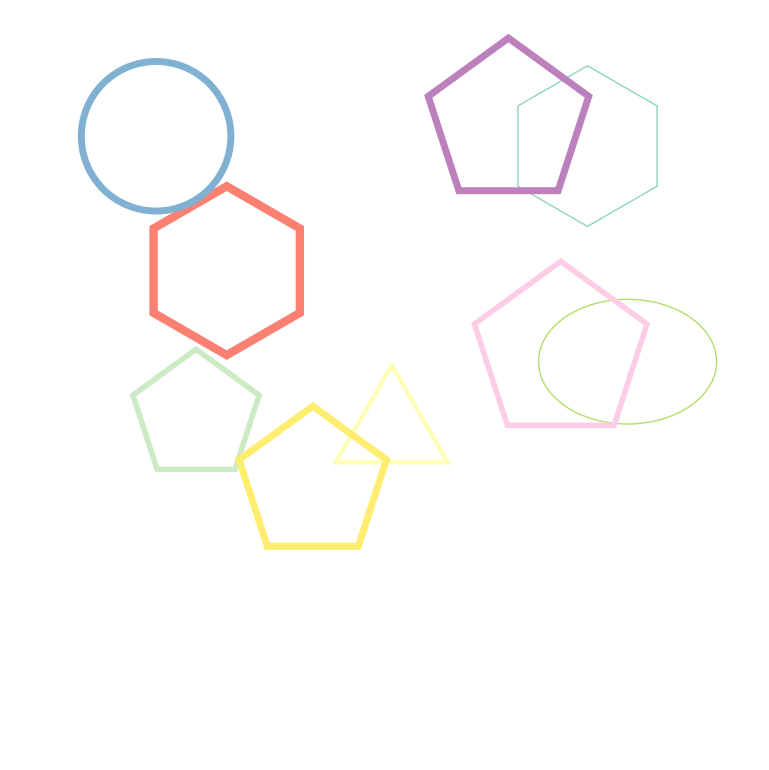[{"shape": "hexagon", "thickness": 0.5, "radius": 0.52, "center": [0.763, 0.81]}, {"shape": "triangle", "thickness": 1.5, "radius": 0.42, "center": [0.509, 0.441]}, {"shape": "hexagon", "thickness": 3, "radius": 0.55, "center": [0.294, 0.648]}, {"shape": "circle", "thickness": 2.5, "radius": 0.49, "center": [0.203, 0.823]}, {"shape": "oval", "thickness": 0.5, "radius": 0.58, "center": [0.815, 0.53]}, {"shape": "pentagon", "thickness": 2, "radius": 0.59, "center": [0.728, 0.543]}, {"shape": "pentagon", "thickness": 2.5, "radius": 0.55, "center": [0.66, 0.841]}, {"shape": "pentagon", "thickness": 2, "radius": 0.43, "center": [0.255, 0.46]}, {"shape": "pentagon", "thickness": 2.5, "radius": 0.5, "center": [0.406, 0.372]}]